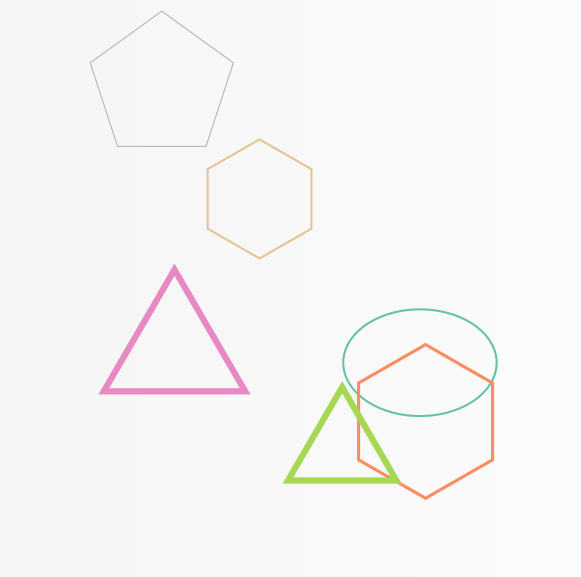[{"shape": "oval", "thickness": 1, "radius": 0.66, "center": [0.722, 0.371]}, {"shape": "hexagon", "thickness": 1.5, "radius": 0.67, "center": [0.732, 0.269]}, {"shape": "triangle", "thickness": 3, "radius": 0.7, "center": [0.3, 0.392]}, {"shape": "triangle", "thickness": 3, "radius": 0.54, "center": [0.589, 0.221]}, {"shape": "hexagon", "thickness": 1, "radius": 0.52, "center": [0.447, 0.655]}, {"shape": "pentagon", "thickness": 0.5, "radius": 0.65, "center": [0.278, 0.85]}]